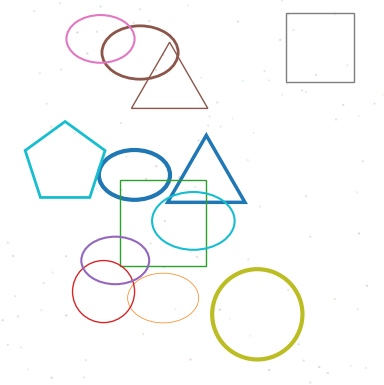[{"shape": "triangle", "thickness": 2.5, "radius": 0.58, "center": [0.536, 0.532]}, {"shape": "oval", "thickness": 3, "radius": 0.46, "center": [0.349, 0.546]}, {"shape": "oval", "thickness": 0.5, "radius": 0.46, "center": [0.424, 0.226]}, {"shape": "square", "thickness": 1, "radius": 0.56, "center": [0.423, 0.422]}, {"shape": "circle", "thickness": 1, "radius": 0.4, "center": [0.269, 0.243]}, {"shape": "oval", "thickness": 1.5, "radius": 0.44, "center": [0.299, 0.324]}, {"shape": "triangle", "thickness": 1, "radius": 0.57, "center": [0.441, 0.776]}, {"shape": "oval", "thickness": 2, "radius": 0.49, "center": [0.364, 0.864]}, {"shape": "oval", "thickness": 1.5, "radius": 0.44, "center": [0.261, 0.899]}, {"shape": "square", "thickness": 1, "radius": 0.45, "center": [0.831, 0.876]}, {"shape": "circle", "thickness": 3, "radius": 0.59, "center": [0.668, 0.184]}, {"shape": "pentagon", "thickness": 2, "radius": 0.55, "center": [0.169, 0.575]}, {"shape": "oval", "thickness": 1.5, "radius": 0.54, "center": [0.502, 0.426]}]